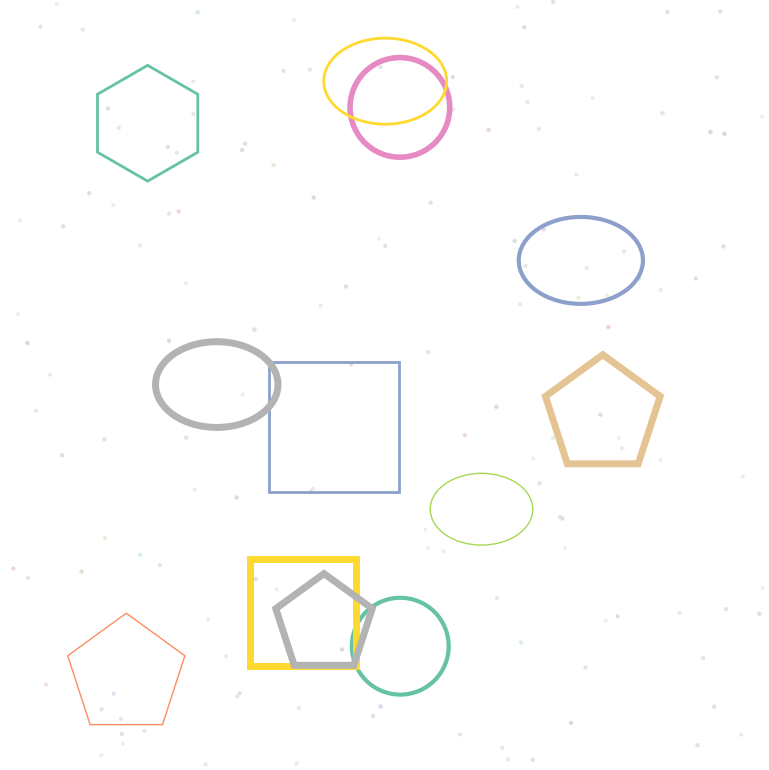[{"shape": "hexagon", "thickness": 1, "radius": 0.38, "center": [0.192, 0.84]}, {"shape": "circle", "thickness": 1.5, "radius": 0.31, "center": [0.52, 0.161]}, {"shape": "pentagon", "thickness": 0.5, "radius": 0.4, "center": [0.164, 0.124]}, {"shape": "oval", "thickness": 1.5, "radius": 0.4, "center": [0.754, 0.662]}, {"shape": "square", "thickness": 1, "radius": 0.42, "center": [0.433, 0.446]}, {"shape": "circle", "thickness": 2, "radius": 0.32, "center": [0.519, 0.861]}, {"shape": "oval", "thickness": 0.5, "radius": 0.33, "center": [0.625, 0.339]}, {"shape": "square", "thickness": 2.5, "radius": 0.35, "center": [0.393, 0.205]}, {"shape": "oval", "thickness": 1, "radius": 0.4, "center": [0.5, 0.895]}, {"shape": "pentagon", "thickness": 2.5, "radius": 0.39, "center": [0.783, 0.461]}, {"shape": "oval", "thickness": 2.5, "radius": 0.4, "center": [0.282, 0.501]}, {"shape": "pentagon", "thickness": 2.5, "radius": 0.33, "center": [0.421, 0.189]}]